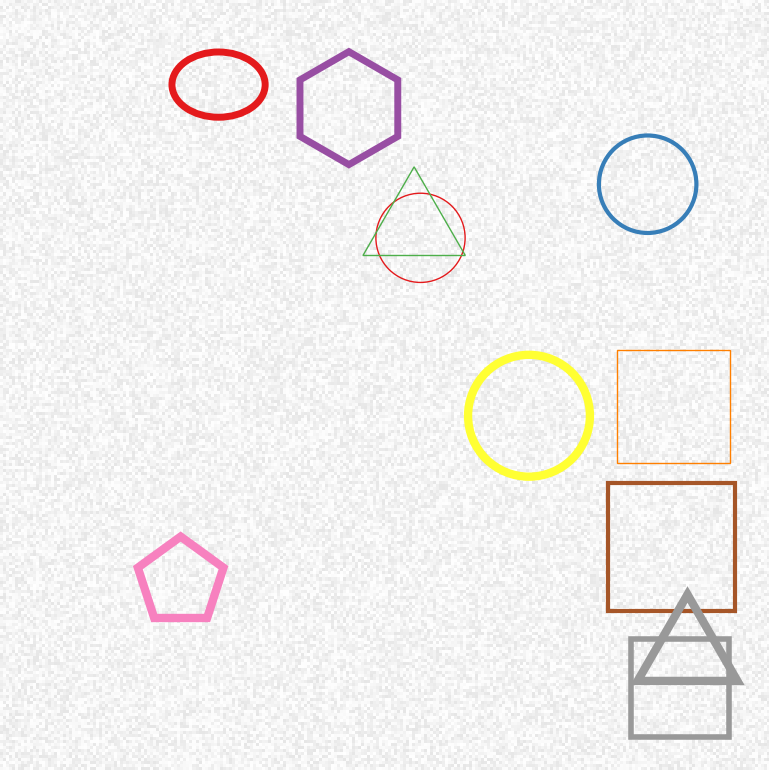[{"shape": "oval", "thickness": 2.5, "radius": 0.3, "center": [0.284, 0.89]}, {"shape": "circle", "thickness": 0.5, "radius": 0.29, "center": [0.546, 0.691]}, {"shape": "circle", "thickness": 1.5, "radius": 0.32, "center": [0.841, 0.761]}, {"shape": "triangle", "thickness": 0.5, "radius": 0.38, "center": [0.538, 0.707]}, {"shape": "hexagon", "thickness": 2.5, "radius": 0.37, "center": [0.453, 0.86]}, {"shape": "square", "thickness": 0.5, "radius": 0.37, "center": [0.875, 0.472]}, {"shape": "circle", "thickness": 3, "radius": 0.4, "center": [0.687, 0.46]}, {"shape": "square", "thickness": 1.5, "radius": 0.42, "center": [0.872, 0.289]}, {"shape": "pentagon", "thickness": 3, "radius": 0.29, "center": [0.235, 0.245]}, {"shape": "triangle", "thickness": 3, "radius": 0.37, "center": [0.893, 0.153]}, {"shape": "square", "thickness": 2, "radius": 0.32, "center": [0.883, 0.107]}]